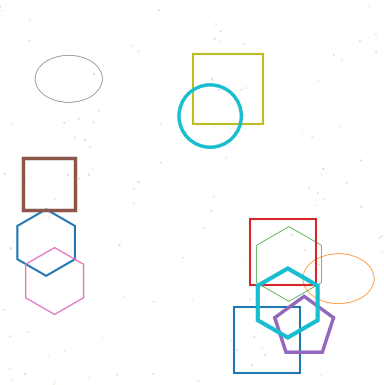[{"shape": "hexagon", "thickness": 1.5, "radius": 0.43, "center": [0.12, 0.37]}, {"shape": "square", "thickness": 1.5, "radius": 0.43, "center": [0.694, 0.116]}, {"shape": "oval", "thickness": 0.5, "radius": 0.46, "center": [0.879, 0.276]}, {"shape": "hexagon", "thickness": 0.5, "radius": 0.49, "center": [0.751, 0.314]}, {"shape": "square", "thickness": 1.5, "radius": 0.43, "center": [0.735, 0.346]}, {"shape": "pentagon", "thickness": 2.5, "radius": 0.4, "center": [0.79, 0.15]}, {"shape": "square", "thickness": 2.5, "radius": 0.34, "center": [0.128, 0.521]}, {"shape": "hexagon", "thickness": 1, "radius": 0.43, "center": [0.142, 0.27]}, {"shape": "oval", "thickness": 0.5, "radius": 0.44, "center": [0.178, 0.795]}, {"shape": "square", "thickness": 1.5, "radius": 0.45, "center": [0.593, 0.768]}, {"shape": "circle", "thickness": 2.5, "radius": 0.41, "center": [0.546, 0.699]}, {"shape": "hexagon", "thickness": 3, "radius": 0.45, "center": [0.747, 0.213]}]